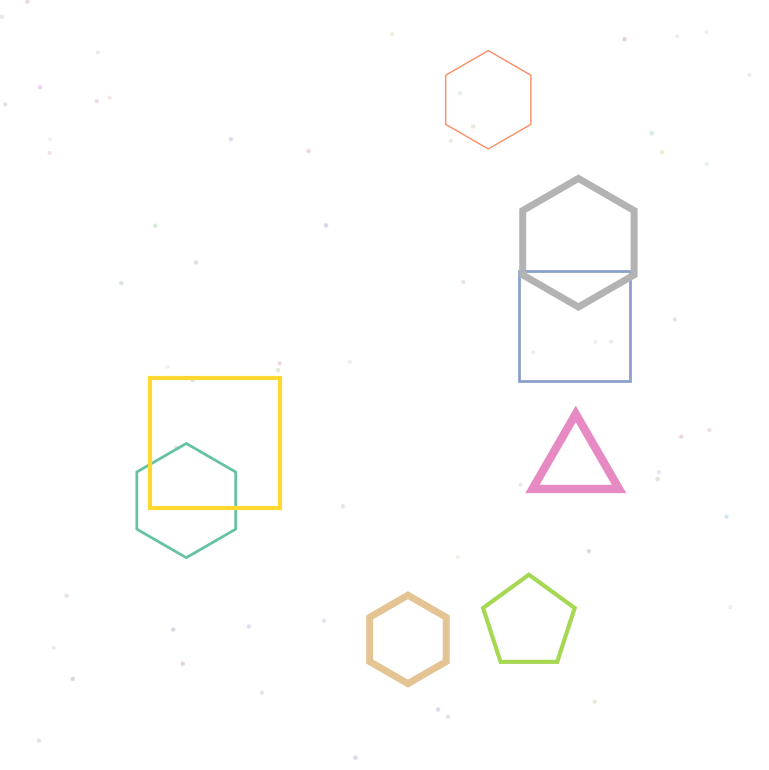[{"shape": "hexagon", "thickness": 1, "radius": 0.37, "center": [0.242, 0.35]}, {"shape": "hexagon", "thickness": 0.5, "radius": 0.32, "center": [0.634, 0.87]}, {"shape": "square", "thickness": 1, "radius": 0.36, "center": [0.746, 0.577]}, {"shape": "triangle", "thickness": 3, "radius": 0.32, "center": [0.748, 0.397]}, {"shape": "pentagon", "thickness": 1.5, "radius": 0.31, "center": [0.687, 0.191]}, {"shape": "square", "thickness": 1.5, "radius": 0.42, "center": [0.279, 0.425]}, {"shape": "hexagon", "thickness": 2.5, "radius": 0.29, "center": [0.53, 0.17]}, {"shape": "hexagon", "thickness": 2.5, "radius": 0.42, "center": [0.751, 0.685]}]